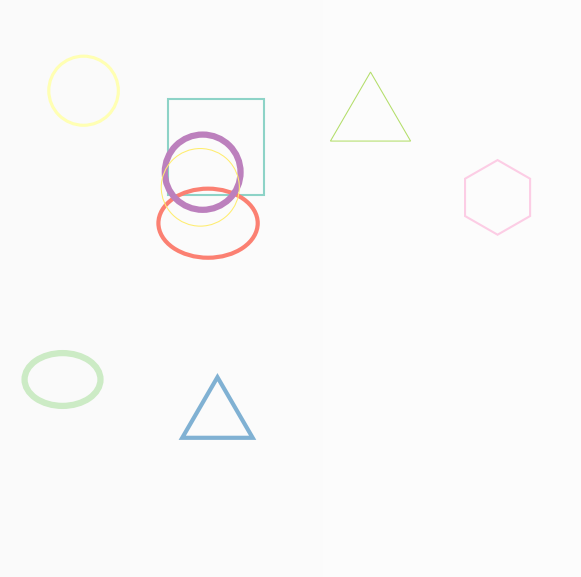[{"shape": "square", "thickness": 1, "radius": 0.42, "center": [0.372, 0.744]}, {"shape": "circle", "thickness": 1.5, "radius": 0.3, "center": [0.144, 0.842]}, {"shape": "oval", "thickness": 2, "radius": 0.43, "center": [0.358, 0.613]}, {"shape": "triangle", "thickness": 2, "radius": 0.35, "center": [0.374, 0.276]}, {"shape": "triangle", "thickness": 0.5, "radius": 0.4, "center": [0.637, 0.795]}, {"shape": "hexagon", "thickness": 1, "radius": 0.32, "center": [0.856, 0.657]}, {"shape": "circle", "thickness": 3, "radius": 0.33, "center": [0.349, 0.701]}, {"shape": "oval", "thickness": 3, "radius": 0.33, "center": [0.108, 0.342]}, {"shape": "circle", "thickness": 0.5, "radius": 0.34, "center": [0.345, 0.675]}]